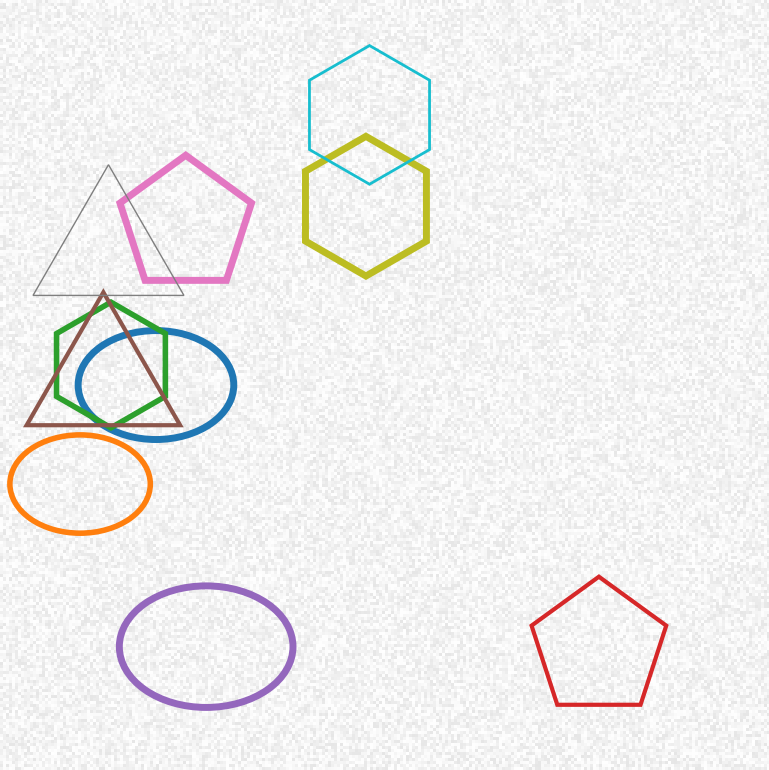[{"shape": "oval", "thickness": 2.5, "radius": 0.51, "center": [0.203, 0.5]}, {"shape": "oval", "thickness": 2, "radius": 0.46, "center": [0.104, 0.371]}, {"shape": "hexagon", "thickness": 2, "radius": 0.41, "center": [0.144, 0.526]}, {"shape": "pentagon", "thickness": 1.5, "radius": 0.46, "center": [0.778, 0.159]}, {"shape": "oval", "thickness": 2.5, "radius": 0.56, "center": [0.268, 0.16]}, {"shape": "triangle", "thickness": 1.5, "radius": 0.58, "center": [0.134, 0.505]}, {"shape": "pentagon", "thickness": 2.5, "radius": 0.45, "center": [0.241, 0.709]}, {"shape": "triangle", "thickness": 0.5, "radius": 0.57, "center": [0.141, 0.673]}, {"shape": "hexagon", "thickness": 2.5, "radius": 0.45, "center": [0.475, 0.732]}, {"shape": "hexagon", "thickness": 1, "radius": 0.45, "center": [0.48, 0.851]}]